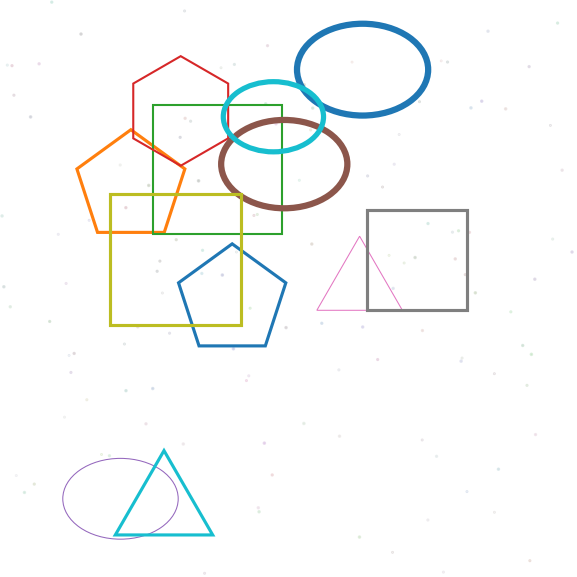[{"shape": "pentagon", "thickness": 1.5, "radius": 0.49, "center": [0.402, 0.479]}, {"shape": "oval", "thickness": 3, "radius": 0.57, "center": [0.628, 0.879]}, {"shape": "pentagon", "thickness": 1.5, "radius": 0.49, "center": [0.227, 0.676]}, {"shape": "square", "thickness": 1, "radius": 0.56, "center": [0.377, 0.706]}, {"shape": "hexagon", "thickness": 1, "radius": 0.47, "center": [0.313, 0.807]}, {"shape": "oval", "thickness": 0.5, "radius": 0.5, "center": [0.209, 0.135]}, {"shape": "oval", "thickness": 3, "radius": 0.55, "center": [0.492, 0.715]}, {"shape": "triangle", "thickness": 0.5, "radius": 0.43, "center": [0.623, 0.505]}, {"shape": "square", "thickness": 1.5, "radius": 0.43, "center": [0.721, 0.548]}, {"shape": "square", "thickness": 1.5, "radius": 0.57, "center": [0.303, 0.55]}, {"shape": "triangle", "thickness": 1.5, "radius": 0.49, "center": [0.284, 0.121]}, {"shape": "oval", "thickness": 2.5, "radius": 0.43, "center": [0.473, 0.797]}]